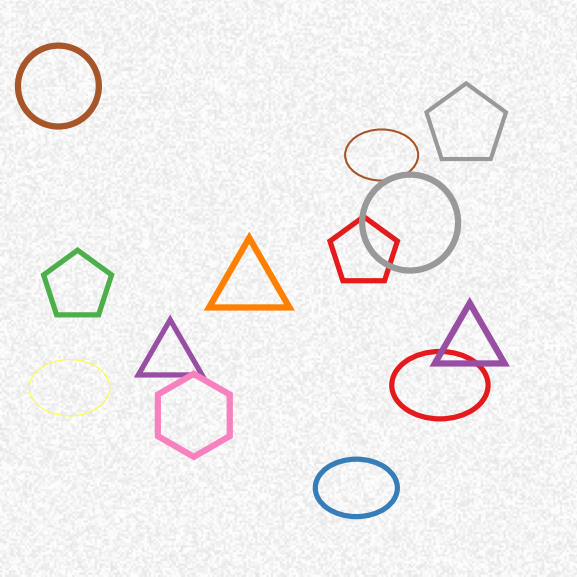[{"shape": "oval", "thickness": 2.5, "radius": 0.42, "center": [0.762, 0.332]}, {"shape": "pentagon", "thickness": 2.5, "radius": 0.31, "center": [0.63, 0.563]}, {"shape": "oval", "thickness": 2.5, "radius": 0.36, "center": [0.617, 0.154]}, {"shape": "pentagon", "thickness": 2.5, "radius": 0.31, "center": [0.134, 0.504]}, {"shape": "triangle", "thickness": 2.5, "radius": 0.32, "center": [0.295, 0.382]}, {"shape": "triangle", "thickness": 3, "radius": 0.35, "center": [0.813, 0.405]}, {"shape": "triangle", "thickness": 3, "radius": 0.4, "center": [0.432, 0.507]}, {"shape": "oval", "thickness": 0.5, "radius": 0.35, "center": [0.12, 0.328]}, {"shape": "oval", "thickness": 1, "radius": 0.32, "center": [0.661, 0.731]}, {"shape": "circle", "thickness": 3, "radius": 0.35, "center": [0.101, 0.85]}, {"shape": "hexagon", "thickness": 3, "radius": 0.36, "center": [0.336, 0.28]}, {"shape": "circle", "thickness": 3, "radius": 0.42, "center": [0.71, 0.614]}, {"shape": "pentagon", "thickness": 2, "radius": 0.36, "center": [0.807, 0.782]}]